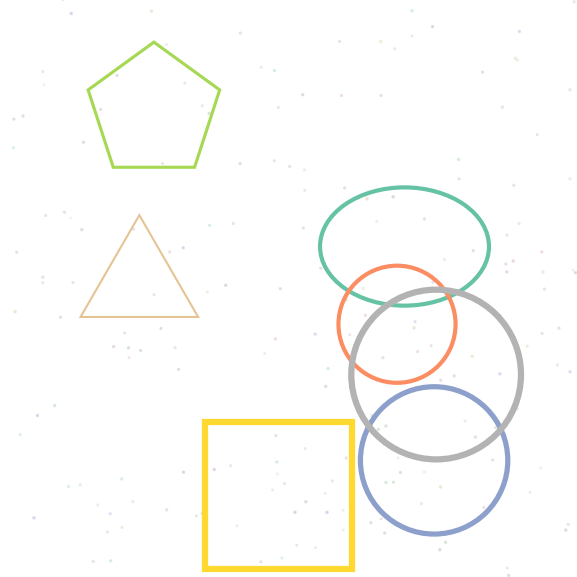[{"shape": "oval", "thickness": 2, "radius": 0.73, "center": [0.7, 0.572]}, {"shape": "circle", "thickness": 2, "radius": 0.51, "center": [0.687, 0.438]}, {"shape": "circle", "thickness": 2.5, "radius": 0.64, "center": [0.752, 0.202]}, {"shape": "pentagon", "thickness": 1.5, "radius": 0.6, "center": [0.267, 0.806]}, {"shape": "square", "thickness": 3, "radius": 0.64, "center": [0.482, 0.141]}, {"shape": "triangle", "thickness": 1, "radius": 0.59, "center": [0.241, 0.509]}, {"shape": "circle", "thickness": 3, "radius": 0.73, "center": [0.755, 0.351]}]